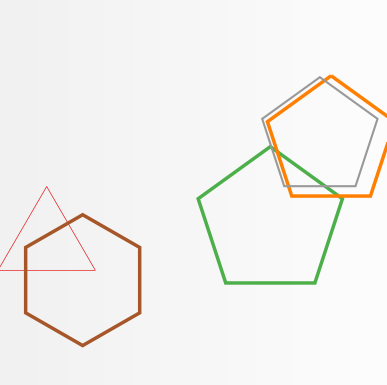[{"shape": "triangle", "thickness": 0.5, "radius": 0.73, "center": [0.12, 0.37]}, {"shape": "pentagon", "thickness": 2.5, "radius": 0.98, "center": [0.698, 0.423]}, {"shape": "pentagon", "thickness": 2.5, "radius": 0.86, "center": [0.854, 0.631]}, {"shape": "hexagon", "thickness": 2.5, "radius": 0.85, "center": [0.213, 0.272]}, {"shape": "pentagon", "thickness": 1.5, "radius": 0.78, "center": [0.825, 0.643]}]